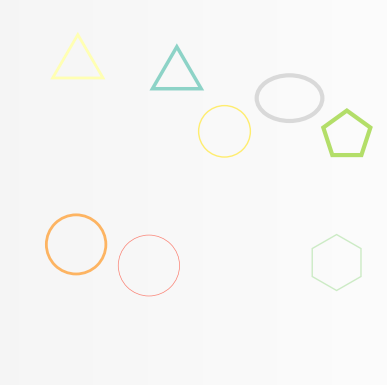[{"shape": "triangle", "thickness": 2.5, "radius": 0.36, "center": [0.456, 0.806]}, {"shape": "triangle", "thickness": 2, "radius": 0.38, "center": [0.201, 0.835]}, {"shape": "circle", "thickness": 0.5, "radius": 0.4, "center": [0.384, 0.31]}, {"shape": "circle", "thickness": 2, "radius": 0.38, "center": [0.196, 0.365]}, {"shape": "pentagon", "thickness": 3, "radius": 0.32, "center": [0.895, 0.649]}, {"shape": "oval", "thickness": 3, "radius": 0.42, "center": [0.747, 0.745]}, {"shape": "hexagon", "thickness": 1, "radius": 0.36, "center": [0.869, 0.318]}, {"shape": "circle", "thickness": 1, "radius": 0.33, "center": [0.579, 0.659]}]